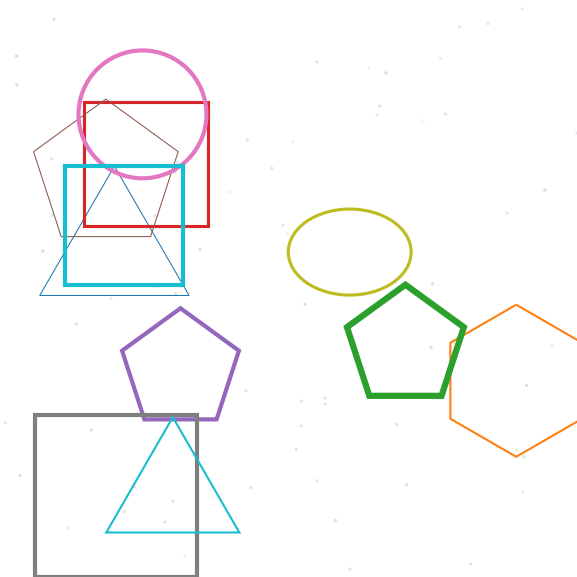[{"shape": "triangle", "thickness": 0.5, "radius": 0.75, "center": [0.198, 0.562]}, {"shape": "hexagon", "thickness": 1, "radius": 0.66, "center": [0.894, 0.34]}, {"shape": "pentagon", "thickness": 3, "radius": 0.53, "center": [0.702, 0.4]}, {"shape": "square", "thickness": 1.5, "radius": 0.54, "center": [0.253, 0.714]}, {"shape": "pentagon", "thickness": 2, "radius": 0.53, "center": [0.313, 0.359]}, {"shape": "pentagon", "thickness": 0.5, "radius": 0.66, "center": [0.183, 0.696]}, {"shape": "circle", "thickness": 2, "radius": 0.55, "center": [0.247, 0.801]}, {"shape": "square", "thickness": 2, "radius": 0.7, "center": [0.201, 0.14]}, {"shape": "oval", "thickness": 1.5, "radius": 0.53, "center": [0.606, 0.563]}, {"shape": "square", "thickness": 2, "radius": 0.51, "center": [0.214, 0.608]}, {"shape": "triangle", "thickness": 1, "radius": 0.67, "center": [0.299, 0.144]}]